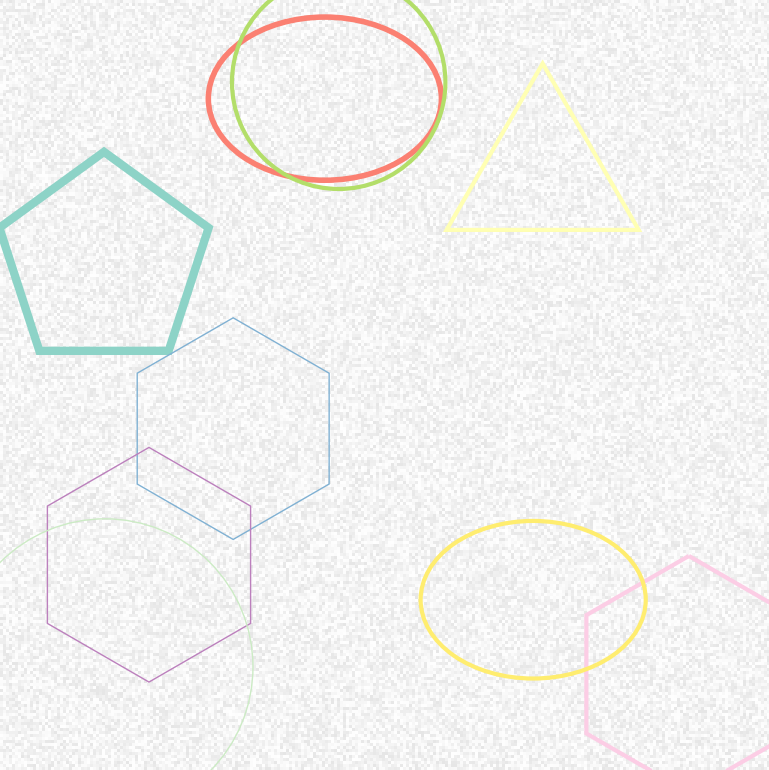[{"shape": "pentagon", "thickness": 3, "radius": 0.71, "center": [0.135, 0.66]}, {"shape": "triangle", "thickness": 1.5, "radius": 0.72, "center": [0.705, 0.773]}, {"shape": "oval", "thickness": 2, "radius": 0.76, "center": [0.422, 0.872]}, {"shape": "hexagon", "thickness": 0.5, "radius": 0.72, "center": [0.303, 0.443]}, {"shape": "circle", "thickness": 1.5, "radius": 0.69, "center": [0.44, 0.893]}, {"shape": "hexagon", "thickness": 1.5, "radius": 0.77, "center": [0.895, 0.124]}, {"shape": "hexagon", "thickness": 0.5, "radius": 0.76, "center": [0.193, 0.267]}, {"shape": "circle", "thickness": 0.5, "radius": 0.96, "center": [0.136, 0.134]}, {"shape": "oval", "thickness": 1.5, "radius": 0.73, "center": [0.692, 0.221]}]